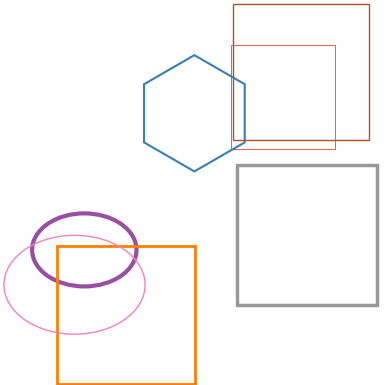[{"shape": "square", "thickness": 0.5, "radius": 0.67, "center": [0.735, 0.749]}, {"shape": "hexagon", "thickness": 1.5, "radius": 0.76, "center": [0.505, 0.706]}, {"shape": "oval", "thickness": 3, "radius": 0.68, "center": [0.219, 0.351]}, {"shape": "square", "thickness": 2, "radius": 0.9, "center": [0.327, 0.181]}, {"shape": "square", "thickness": 1, "radius": 0.88, "center": [0.782, 0.813]}, {"shape": "oval", "thickness": 1, "radius": 0.92, "center": [0.194, 0.26]}, {"shape": "square", "thickness": 2.5, "radius": 0.9, "center": [0.797, 0.39]}]